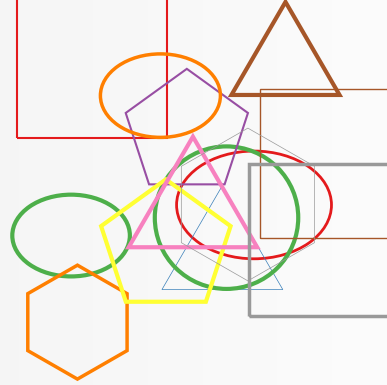[{"shape": "oval", "thickness": 2, "radius": 1.0, "center": [0.656, 0.468]}, {"shape": "square", "thickness": 1.5, "radius": 0.96, "center": [0.238, 0.835]}, {"shape": "triangle", "thickness": 0.5, "radius": 0.9, "center": [0.574, 0.338]}, {"shape": "circle", "thickness": 3, "radius": 0.93, "center": [0.585, 0.435]}, {"shape": "oval", "thickness": 3, "radius": 0.76, "center": [0.183, 0.388]}, {"shape": "pentagon", "thickness": 1.5, "radius": 0.83, "center": [0.482, 0.655]}, {"shape": "oval", "thickness": 2.5, "radius": 0.77, "center": [0.414, 0.752]}, {"shape": "hexagon", "thickness": 2.5, "radius": 0.74, "center": [0.2, 0.163]}, {"shape": "pentagon", "thickness": 3, "radius": 0.88, "center": [0.428, 0.358]}, {"shape": "triangle", "thickness": 3, "radius": 0.81, "center": [0.737, 0.834]}, {"shape": "square", "thickness": 1, "radius": 0.97, "center": [0.865, 0.575]}, {"shape": "triangle", "thickness": 3, "radius": 0.96, "center": [0.498, 0.454]}, {"shape": "hexagon", "thickness": 0.5, "radius": 0.99, "center": [0.64, 0.469]}, {"shape": "square", "thickness": 2.5, "radius": 0.99, "center": [0.84, 0.376]}]